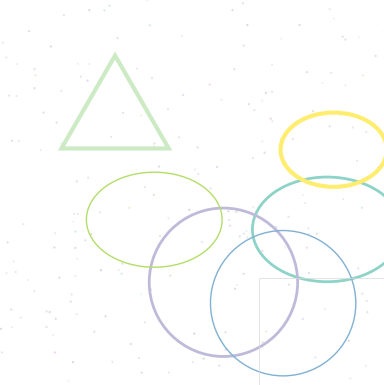[{"shape": "oval", "thickness": 2, "radius": 0.97, "center": [0.85, 0.404]}, {"shape": "circle", "thickness": 2, "radius": 0.96, "center": [0.58, 0.267]}, {"shape": "circle", "thickness": 1, "radius": 0.94, "center": [0.735, 0.212]}, {"shape": "oval", "thickness": 1, "radius": 0.88, "center": [0.401, 0.429]}, {"shape": "square", "thickness": 0.5, "radius": 0.86, "center": [0.844, 0.105]}, {"shape": "triangle", "thickness": 3, "radius": 0.8, "center": [0.299, 0.695]}, {"shape": "oval", "thickness": 3, "radius": 0.69, "center": [0.867, 0.611]}]